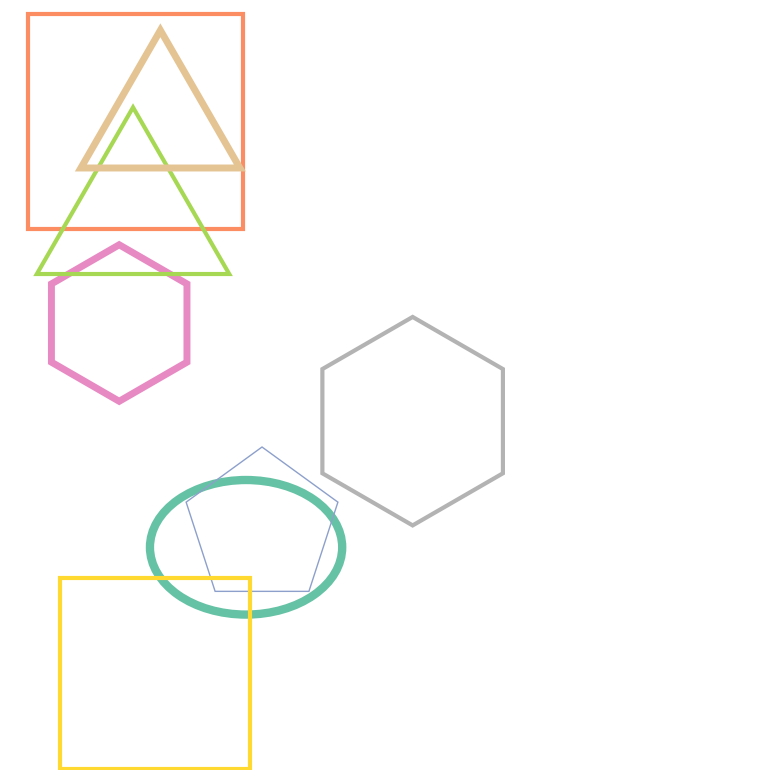[{"shape": "oval", "thickness": 3, "radius": 0.62, "center": [0.32, 0.289]}, {"shape": "square", "thickness": 1.5, "radius": 0.7, "center": [0.176, 0.842]}, {"shape": "pentagon", "thickness": 0.5, "radius": 0.52, "center": [0.34, 0.316]}, {"shape": "hexagon", "thickness": 2.5, "radius": 0.51, "center": [0.155, 0.58]}, {"shape": "triangle", "thickness": 1.5, "radius": 0.72, "center": [0.173, 0.716]}, {"shape": "square", "thickness": 1.5, "radius": 0.62, "center": [0.201, 0.125]}, {"shape": "triangle", "thickness": 2.5, "radius": 0.6, "center": [0.208, 0.841]}, {"shape": "hexagon", "thickness": 1.5, "radius": 0.68, "center": [0.536, 0.453]}]